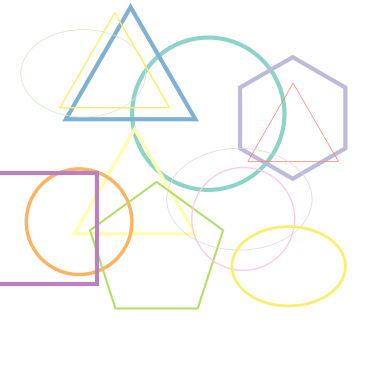[{"shape": "circle", "thickness": 3, "radius": 0.99, "center": [0.541, 0.705]}, {"shape": "triangle", "thickness": 2.5, "radius": 0.91, "center": [0.35, 0.483]}, {"shape": "hexagon", "thickness": 3, "radius": 0.79, "center": [0.76, 0.694]}, {"shape": "triangle", "thickness": 0.5, "radius": 0.68, "center": [0.761, 0.648]}, {"shape": "triangle", "thickness": 3, "radius": 0.97, "center": [0.339, 0.787]}, {"shape": "circle", "thickness": 2.5, "radius": 0.69, "center": [0.205, 0.424]}, {"shape": "pentagon", "thickness": 1.5, "radius": 0.91, "center": [0.407, 0.346]}, {"shape": "circle", "thickness": 1, "radius": 0.67, "center": [0.632, 0.431]}, {"shape": "oval", "thickness": 0.5, "radius": 0.94, "center": [0.622, 0.483]}, {"shape": "square", "thickness": 3, "radius": 0.72, "center": [0.109, 0.406]}, {"shape": "oval", "thickness": 0.5, "radius": 0.81, "center": [0.216, 0.81]}, {"shape": "oval", "thickness": 2, "radius": 0.74, "center": [0.75, 0.308]}, {"shape": "triangle", "thickness": 1, "radius": 0.82, "center": [0.298, 0.802]}]